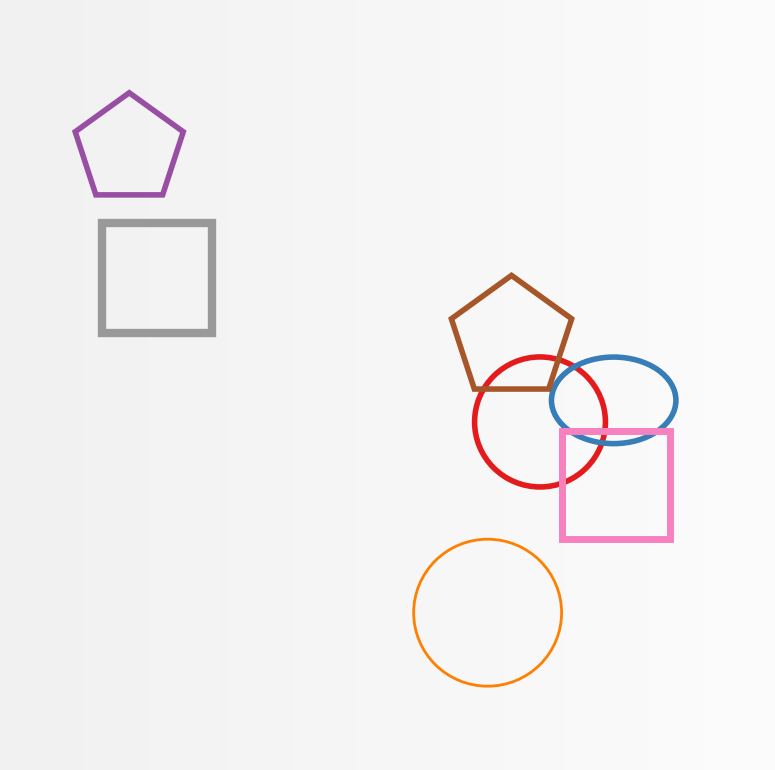[{"shape": "circle", "thickness": 2, "radius": 0.42, "center": [0.697, 0.452]}, {"shape": "oval", "thickness": 2, "radius": 0.4, "center": [0.792, 0.48]}, {"shape": "pentagon", "thickness": 2, "radius": 0.37, "center": [0.167, 0.806]}, {"shape": "circle", "thickness": 1, "radius": 0.48, "center": [0.629, 0.204]}, {"shape": "pentagon", "thickness": 2, "radius": 0.41, "center": [0.66, 0.561]}, {"shape": "square", "thickness": 2.5, "radius": 0.35, "center": [0.795, 0.37]}, {"shape": "square", "thickness": 3, "radius": 0.36, "center": [0.203, 0.639]}]